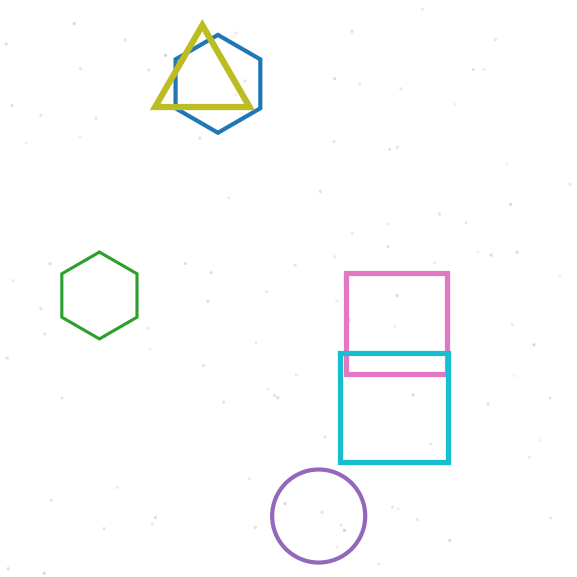[{"shape": "hexagon", "thickness": 2, "radius": 0.42, "center": [0.377, 0.854]}, {"shape": "hexagon", "thickness": 1.5, "radius": 0.38, "center": [0.172, 0.487]}, {"shape": "circle", "thickness": 2, "radius": 0.4, "center": [0.552, 0.106]}, {"shape": "square", "thickness": 2.5, "radius": 0.44, "center": [0.686, 0.439]}, {"shape": "triangle", "thickness": 3, "radius": 0.47, "center": [0.35, 0.861]}, {"shape": "square", "thickness": 2.5, "radius": 0.47, "center": [0.682, 0.293]}]